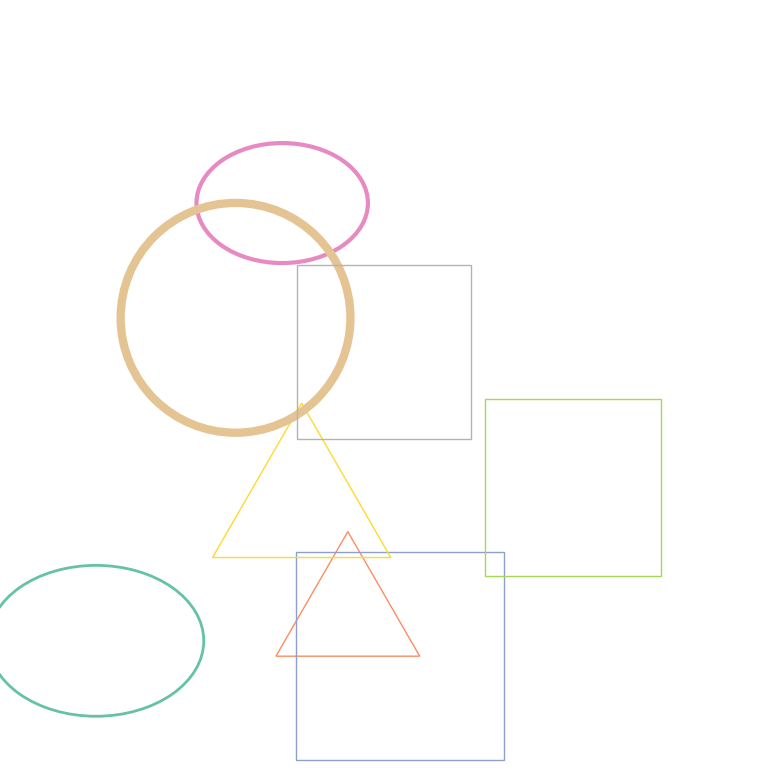[{"shape": "oval", "thickness": 1, "radius": 0.7, "center": [0.125, 0.168]}, {"shape": "triangle", "thickness": 0.5, "radius": 0.54, "center": [0.452, 0.202]}, {"shape": "square", "thickness": 0.5, "radius": 0.68, "center": [0.519, 0.148]}, {"shape": "oval", "thickness": 1.5, "radius": 0.56, "center": [0.367, 0.736]}, {"shape": "square", "thickness": 0.5, "radius": 0.57, "center": [0.744, 0.367]}, {"shape": "triangle", "thickness": 0.5, "radius": 0.67, "center": [0.392, 0.343]}, {"shape": "circle", "thickness": 3, "radius": 0.75, "center": [0.306, 0.587]}, {"shape": "square", "thickness": 0.5, "radius": 0.57, "center": [0.499, 0.543]}]